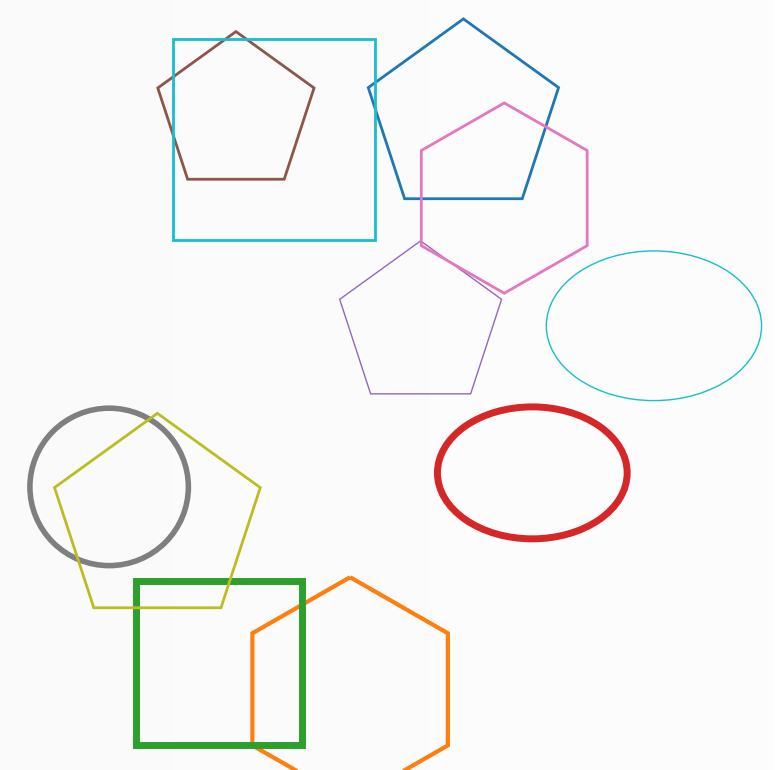[{"shape": "pentagon", "thickness": 1, "radius": 0.65, "center": [0.598, 0.846]}, {"shape": "hexagon", "thickness": 1.5, "radius": 0.73, "center": [0.452, 0.105]}, {"shape": "square", "thickness": 2.5, "radius": 0.53, "center": [0.282, 0.139]}, {"shape": "oval", "thickness": 2.5, "radius": 0.61, "center": [0.687, 0.386]}, {"shape": "pentagon", "thickness": 0.5, "radius": 0.55, "center": [0.543, 0.577]}, {"shape": "pentagon", "thickness": 1, "radius": 0.53, "center": [0.304, 0.853]}, {"shape": "hexagon", "thickness": 1, "radius": 0.62, "center": [0.651, 0.743]}, {"shape": "circle", "thickness": 2, "radius": 0.51, "center": [0.141, 0.368]}, {"shape": "pentagon", "thickness": 1, "radius": 0.7, "center": [0.203, 0.324]}, {"shape": "square", "thickness": 1, "radius": 0.65, "center": [0.354, 0.819]}, {"shape": "oval", "thickness": 0.5, "radius": 0.69, "center": [0.844, 0.577]}]